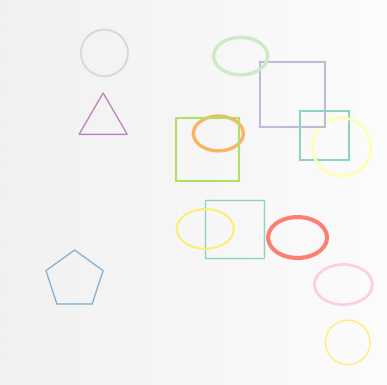[{"shape": "square", "thickness": 1.5, "radius": 0.32, "center": [0.837, 0.647]}, {"shape": "square", "thickness": 1, "radius": 0.38, "center": [0.605, 0.405]}, {"shape": "circle", "thickness": 2, "radius": 0.38, "center": [0.882, 0.618]}, {"shape": "square", "thickness": 1.5, "radius": 0.42, "center": [0.754, 0.754]}, {"shape": "oval", "thickness": 3, "radius": 0.38, "center": [0.768, 0.383]}, {"shape": "pentagon", "thickness": 1, "radius": 0.39, "center": [0.192, 0.273]}, {"shape": "oval", "thickness": 2.5, "radius": 0.32, "center": [0.563, 0.653]}, {"shape": "square", "thickness": 1.5, "radius": 0.41, "center": [0.536, 0.612]}, {"shape": "oval", "thickness": 2, "radius": 0.37, "center": [0.886, 0.261]}, {"shape": "circle", "thickness": 1.5, "radius": 0.3, "center": [0.269, 0.863]}, {"shape": "triangle", "thickness": 1, "radius": 0.36, "center": [0.266, 0.687]}, {"shape": "oval", "thickness": 2.5, "radius": 0.35, "center": [0.621, 0.854]}, {"shape": "circle", "thickness": 1, "radius": 0.29, "center": [0.897, 0.111]}, {"shape": "oval", "thickness": 1.5, "radius": 0.37, "center": [0.53, 0.405]}]